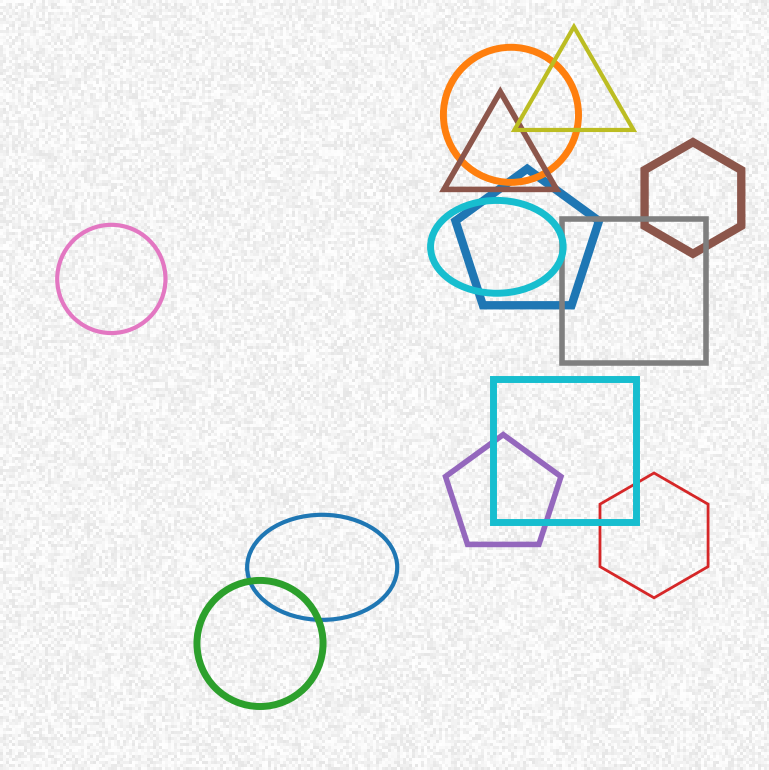[{"shape": "oval", "thickness": 1.5, "radius": 0.49, "center": [0.418, 0.263]}, {"shape": "pentagon", "thickness": 3, "radius": 0.49, "center": [0.685, 0.683]}, {"shape": "circle", "thickness": 2.5, "radius": 0.44, "center": [0.664, 0.851]}, {"shape": "circle", "thickness": 2.5, "radius": 0.41, "center": [0.338, 0.164]}, {"shape": "hexagon", "thickness": 1, "radius": 0.41, "center": [0.849, 0.305]}, {"shape": "pentagon", "thickness": 2, "radius": 0.39, "center": [0.654, 0.357]}, {"shape": "triangle", "thickness": 2, "radius": 0.42, "center": [0.65, 0.796]}, {"shape": "hexagon", "thickness": 3, "radius": 0.36, "center": [0.9, 0.743]}, {"shape": "circle", "thickness": 1.5, "radius": 0.35, "center": [0.145, 0.638]}, {"shape": "square", "thickness": 2, "radius": 0.47, "center": [0.824, 0.622]}, {"shape": "triangle", "thickness": 1.5, "radius": 0.45, "center": [0.745, 0.876]}, {"shape": "square", "thickness": 2.5, "radius": 0.46, "center": [0.733, 0.414]}, {"shape": "oval", "thickness": 2.5, "radius": 0.43, "center": [0.645, 0.679]}]